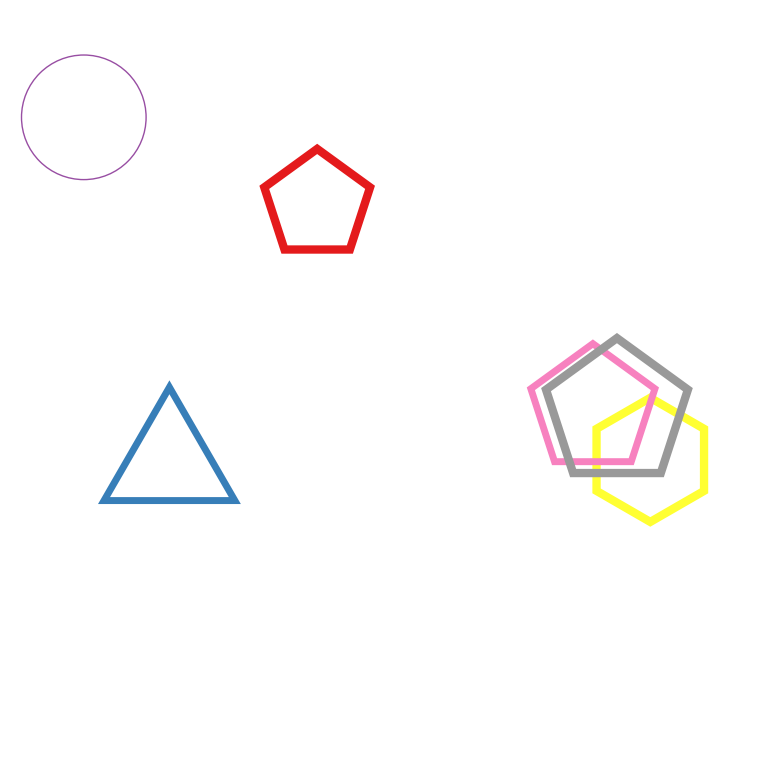[{"shape": "pentagon", "thickness": 3, "radius": 0.36, "center": [0.412, 0.734]}, {"shape": "triangle", "thickness": 2.5, "radius": 0.49, "center": [0.22, 0.399]}, {"shape": "circle", "thickness": 0.5, "radius": 0.4, "center": [0.109, 0.848]}, {"shape": "hexagon", "thickness": 3, "radius": 0.4, "center": [0.845, 0.403]}, {"shape": "pentagon", "thickness": 2.5, "radius": 0.42, "center": [0.77, 0.469]}, {"shape": "pentagon", "thickness": 3, "radius": 0.48, "center": [0.801, 0.464]}]